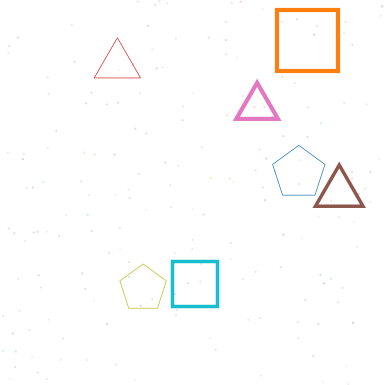[{"shape": "pentagon", "thickness": 0.5, "radius": 0.36, "center": [0.776, 0.551]}, {"shape": "square", "thickness": 3, "radius": 0.39, "center": [0.799, 0.895]}, {"shape": "triangle", "thickness": 0.5, "radius": 0.35, "center": [0.305, 0.832]}, {"shape": "triangle", "thickness": 2.5, "radius": 0.36, "center": [0.881, 0.5]}, {"shape": "triangle", "thickness": 3, "radius": 0.31, "center": [0.668, 0.722]}, {"shape": "pentagon", "thickness": 0.5, "radius": 0.32, "center": [0.372, 0.251]}, {"shape": "square", "thickness": 2.5, "radius": 0.29, "center": [0.506, 0.263]}]